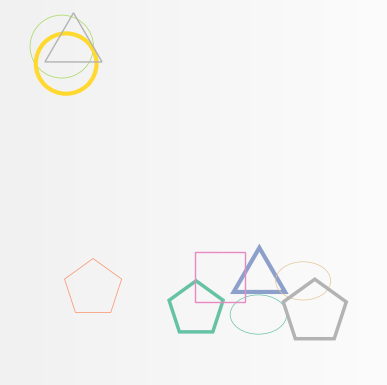[{"shape": "oval", "thickness": 0.5, "radius": 0.36, "center": [0.667, 0.183]}, {"shape": "pentagon", "thickness": 2.5, "radius": 0.37, "center": [0.506, 0.197]}, {"shape": "pentagon", "thickness": 0.5, "radius": 0.39, "center": [0.24, 0.251]}, {"shape": "triangle", "thickness": 3, "radius": 0.38, "center": [0.669, 0.28]}, {"shape": "square", "thickness": 1, "radius": 0.32, "center": [0.567, 0.281]}, {"shape": "circle", "thickness": 0.5, "radius": 0.41, "center": [0.159, 0.879]}, {"shape": "circle", "thickness": 3, "radius": 0.39, "center": [0.171, 0.835]}, {"shape": "oval", "thickness": 0.5, "radius": 0.36, "center": [0.782, 0.27]}, {"shape": "pentagon", "thickness": 2.5, "radius": 0.43, "center": [0.812, 0.189]}, {"shape": "triangle", "thickness": 1, "radius": 0.43, "center": [0.19, 0.882]}]